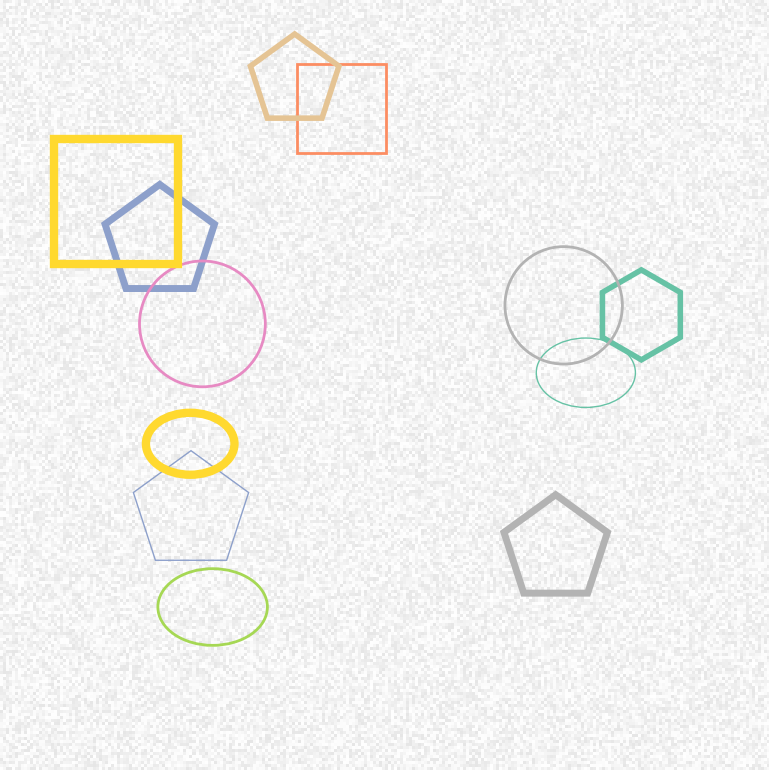[{"shape": "hexagon", "thickness": 2, "radius": 0.29, "center": [0.833, 0.591]}, {"shape": "oval", "thickness": 0.5, "radius": 0.32, "center": [0.761, 0.516]}, {"shape": "square", "thickness": 1, "radius": 0.29, "center": [0.444, 0.86]}, {"shape": "pentagon", "thickness": 2.5, "radius": 0.37, "center": [0.208, 0.686]}, {"shape": "pentagon", "thickness": 0.5, "radius": 0.39, "center": [0.248, 0.336]}, {"shape": "circle", "thickness": 1, "radius": 0.41, "center": [0.263, 0.579]}, {"shape": "oval", "thickness": 1, "radius": 0.36, "center": [0.276, 0.212]}, {"shape": "square", "thickness": 3, "radius": 0.4, "center": [0.151, 0.738]}, {"shape": "oval", "thickness": 3, "radius": 0.29, "center": [0.247, 0.424]}, {"shape": "pentagon", "thickness": 2, "radius": 0.3, "center": [0.383, 0.895]}, {"shape": "pentagon", "thickness": 2.5, "radius": 0.35, "center": [0.722, 0.287]}, {"shape": "circle", "thickness": 1, "radius": 0.38, "center": [0.732, 0.603]}]